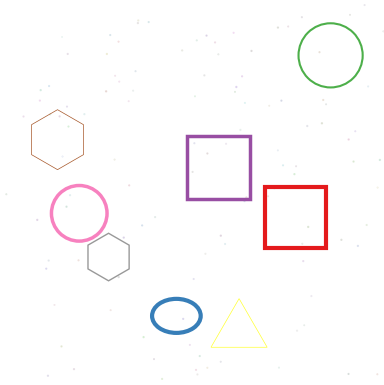[{"shape": "square", "thickness": 3, "radius": 0.39, "center": [0.767, 0.435]}, {"shape": "oval", "thickness": 3, "radius": 0.32, "center": [0.458, 0.18]}, {"shape": "circle", "thickness": 1.5, "radius": 0.42, "center": [0.859, 0.856]}, {"shape": "square", "thickness": 2.5, "radius": 0.41, "center": [0.567, 0.566]}, {"shape": "triangle", "thickness": 0.5, "radius": 0.42, "center": [0.621, 0.14]}, {"shape": "hexagon", "thickness": 0.5, "radius": 0.39, "center": [0.149, 0.637]}, {"shape": "circle", "thickness": 2.5, "radius": 0.36, "center": [0.206, 0.446]}, {"shape": "hexagon", "thickness": 1, "radius": 0.31, "center": [0.282, 0.332]}]